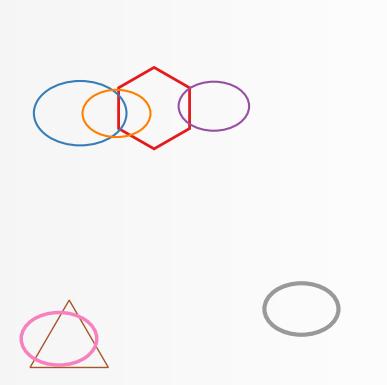[{"shape": "hexagon", "thickness": 2, "radius": 0.53, "center": [0.398, 0.719]}, {"shape": "oval", "thickness": 1.5, "radius": 0.6, "center": [0.207, 0.706]}, {"shape": "oval", "thickness": 1.5, "radius": 0.45, "center": [0.552, 0.724]}, {"shape": "oval", "thickness": 1.5, "radius": 0.44, "center": [0.301, 0.705]}, {"shape": "triangle", "thickness": 1, "radius": 0.58, "center": [0.179, 0.104]}, {"shape": "oval", "thickness": 2.5, "radius": 0.49, "center": [0.152, 0.12]}, {"shape": "oval", "thickness": 3, "radius": 0.48, "center": [0.778, 0.197]}]